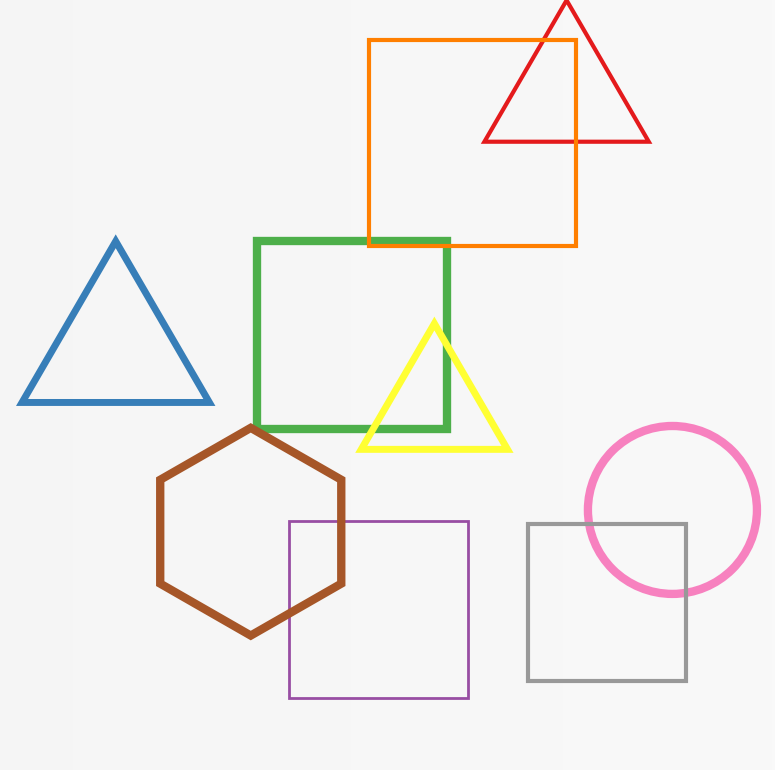[{"shape": "triangle", "thickness": 1.5, "radius": 0.61, "center": [0.731, 0.877]}, {"shape": "triangle", "thickness": 2.5, "radius": 0.7, "center": [0.149, 0.547]}, {"shape": "square", "thickness": 3, "radius": 0.61, "center": [0.455, 0.565]}, {"shape": "square", "thickness": 1, "radius": 0.58, "center": [0.488, 0.208]}, {"shape": "square", "thickness": 1.5, "radius": 0.67, "center": [0.609, 0.815]}, {"shape": "triangle", "thickness": 2.5, "radius": 0.54, "center": [0.56, 0.471]}, {"shape": "hexagon", "thickness": 3, "radius": 0.67, "center": [0.324, 0.309]}, {"shape": "circle", "thickness": 3, "radius": 0.55, "center": [0.868, 0.338]}, {"shape": "square", "thickness": 1.5, "radius": 0.51, "center": [0.783, 0.218]}]